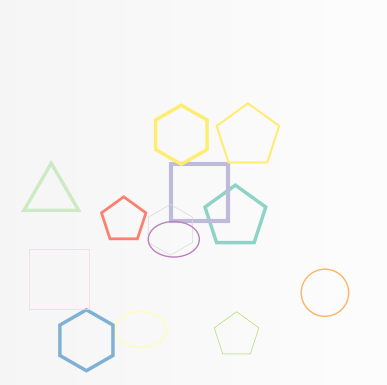[{"shape": "pentagon", "thickness": 2.5, "radius": 0.41, "center": [0.607, 0.437]}, {"shape": "oval", "thickness": 1, "radius": 0.33, "center": [0.363, 0.144]}, {"shape": "square", "thickness": 3, "radius": 0.37, "center": [0.515, 0.499]}, {"shape": "pentagon", "thickness": 2, "radius": 0.3, "center": [0.319, 0.428]}, {"shape": "hexagon", "thickness": 2.5, "radius": 0.4, "center": [0.223, 0.116]}, {"shape": "circle", "thickness": 1, "radius": 0.31, "center": [0.839, 0.24]}, {"shape": "pentagon", "thickness": 0.5, "radius": 0.3, "center": [0.611, 0.13]}, {"shape": "square", "thickness": 0.5, "radius": 0.39, "center": [0.153, 0.275]}, {"shape": "hexagon", "thickness": 0.5, "radius": 0.33, "center": [0.44, 0.403]}, {"shape": "oval", "thickness": 1, "radius": 0.33, "center": [0.449, 0.379]}, {"shape": "triangle", "thickness": 2.5, "radius": 0.41, "center": [0.132, 0.494]}, {"shape": "hexagon", "thickness": 2.5, "radius": 0.38, "center": [0.468, 0.65]}, {"shape": "pentagon", "thickness": 1.5, "radius": 0.42, "center": [0.64, 0.647]}]